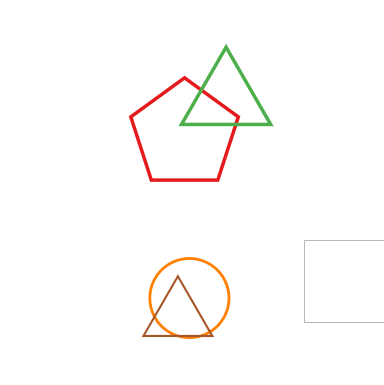[{"shape": "pentagon", "thickness": 2.5, "radius": 0.73, "center": [0.479, 0.651]}, {"shape": "triangle", "thickness": 2.5, "radius": 0.67, "center": [0.587, 0.744]}, {"shape": "circle", "thickness": 2, "radius": 0.51, "center": [0.492, 0.226]}, {"shape": "triangle", "thickness": 1.5, "radius": 0.52, "center": [0.462, 0.179]}, {"shape": "square", "thickness": 0.5, "radius": 0.53, "center": [0.897, 0.269]}]